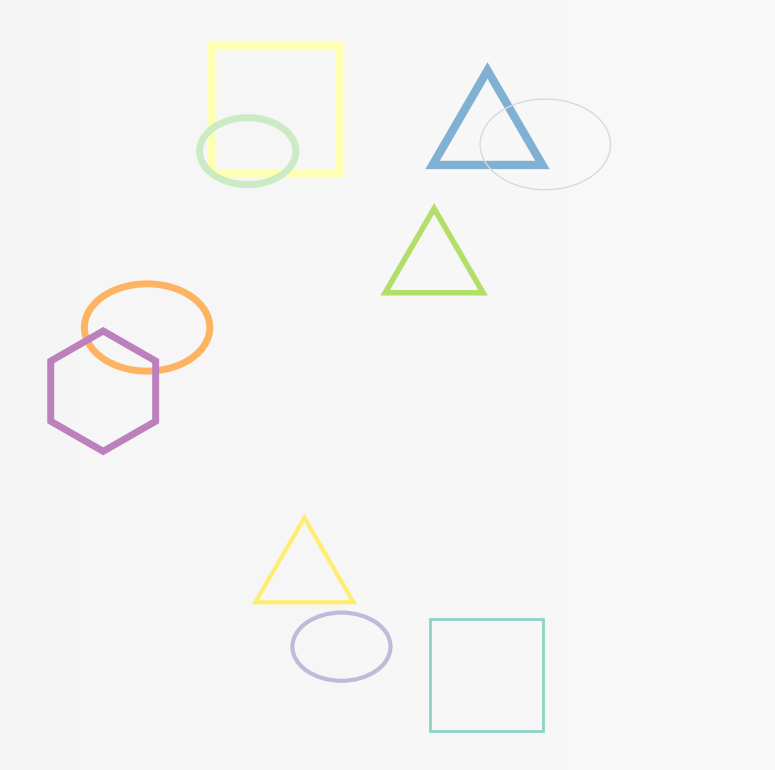[{"shape": "square", "thickness": 1, "radius": 0.36, "center": [0.627, 0.124]}, {"shape": "square", "thickness": 3, "radius": 0.41, "center": [0.356, 0.858]}, {"shape": "oval", "thickness": 1.5, "radius": 0.32, "center": [0.441, 0.16]}, {"shape": "triangle", "thickness": 3, "radius": 0.41, "center": [0.629, 0.827]}, {"shape": "oval", "thickness": 2.5, "radius": 0.4, "center": [0.19, 0.575]}, {"shape": "triangle", "thickness": 2, "radius": 0.36, "center": [0.56, 0.656]}, {"shape": "oval", "thickness": 0.5, "radius": 0.42, "center": [0.704, 0.812]}, {"shape": "hexagon", "thickness": 2.5, "radius": 0.39, "center": [0.133, 0.492]}, {"shape": "oval", "thickness": 2.5, "radius": 0.31, "center": [0.32, 0.804]}, {"shape": "triangle", "thickness": 1.5, "radius": 0.37, "center": [0.393, 0.254]}]